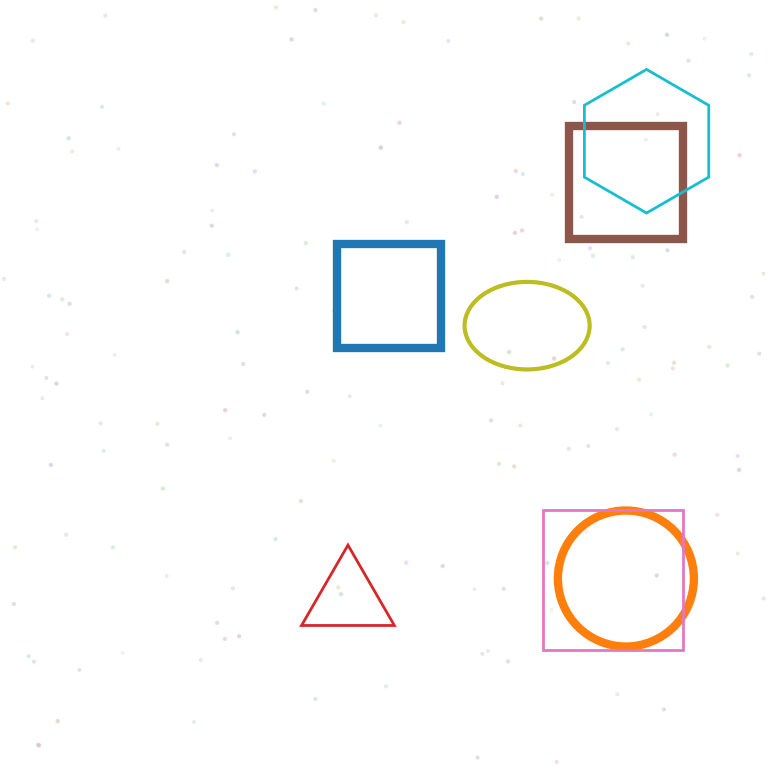[{"shape": "square", "thickness": 3, "radius": 0.34, "center": [0.505, 0.615]}, {"shape": "circle", "thickness": 3, "radius": 0.44, "center": [0.813, 0.249]}, {"shape": "triangle", "thickness": 1, "radius": 0.35, "center": [0.452, 0.222]}, {"shape": "square", "thickness": 3, "radius": 0.37, "center": [0.813, 0.763]}, {"shape": "square", "thickness": 1, "radius": 0.45, "center": [0.796, 0.247]}, {"shape": "oval", "thickness": 1.5, "radius": 0.41, "center": [0.685, 0.577]}, {"shape": "hexagon", "thickness": 1, "radius": 0.47, "center": [0.84, 0.817]}]